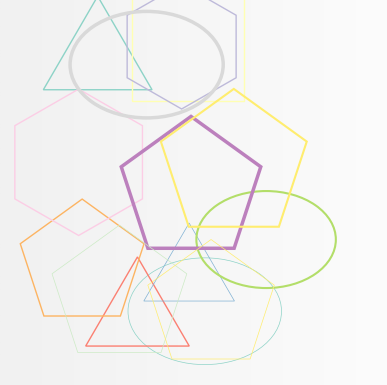[{"shape": "triangle", "thickness": 1, "radius": 0.81, "center": [0.252, 0.848]}, {"shape": "oval", "thickness": 0.5, "radius": 0.99, "center": [0.528, 0.192]}, {"shape": "square", "thickness": 1, "radius": 0.72, "center": [0.485, 0.88]}, {"shape": "hexagon", "thickness": 1, "radius": 0.81, "center": [0.469, 0.879]}, {"shape": "triangle", "thickness": 1, "radius": 0.77, "center": [0.355, 0.178]}, {"shape": "triangle", "thickness": 0.5, "radius": 0.68, "center": [0.488, 0.286]}, {"shape": "pentagon", "thickness": 1, "radius": 0.84, "center": [0.212, 0.315]}, {"shape": "oval", "thickness": 1.5, "radius": 0.9, "center": [0.687, 0.378]}, {"shape": "hexagon", "thickness": 1, "radius": 0.95, "center": [0.203, 0.578]}, {"shape": "oval", "thickness": 2.5, "radius": 0.99, "center": [0.378, 0.832]}, {"shape": "pentagon", "thickness": 2.5, "radius": 0.95, "center": [0.493, 0.508]}, {"shape": "pentagon", "thickness": 0.5, "radius": 0.91, "center": [0.308, 0.232]}, {"shape": "pentagon", "thickness": 1.5, "radius": 0.99, "center": [0.603, 0.571]}, {"shape": "pentagon", "thickness": 0.5, "radius": 0.86, "center": [0.545, 0.206]}]